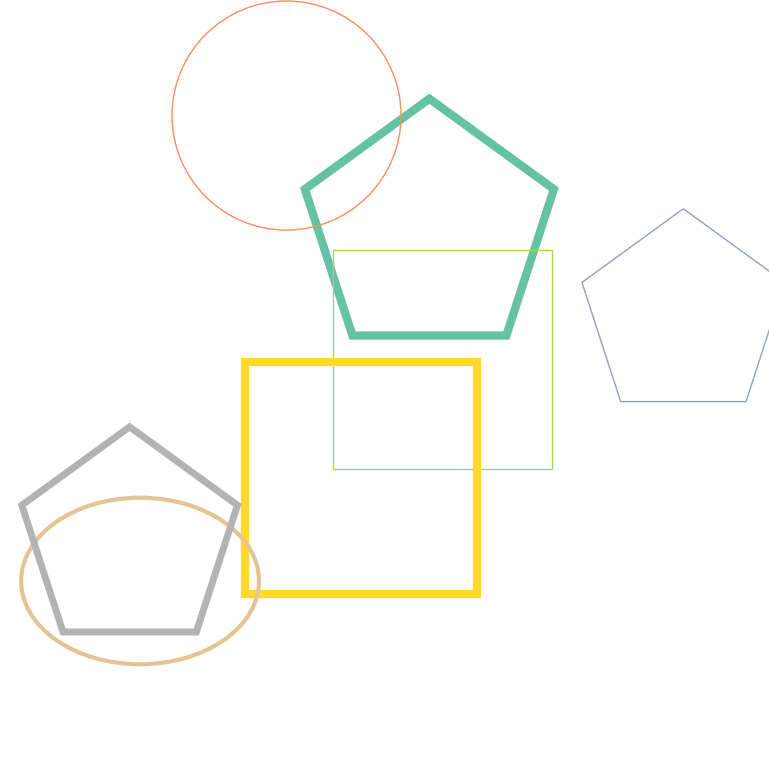[{"shape": "pentagon", "thickness": 3, "radius": 0.85, "center": [0.558, 0.702]}, {"shape": "circle", "thickness": 0.5, "radius": 0.74, "center": [0.372, 0.85]}, {"shape": "pentagon", "thickness": 0.5, "radius": 0.69, "center": [0.887, 0.59]}, {"shape": "square", "thickness": 0.5, "radius": 0.71, "center": [0.575, 0.533]}, {"shape": "square", "thickness": 3, "radius": 0.75, "center": [0.469, 0.379]}, {"shape": "oval", "thickness": 1.5, "radius": 0.77, "center": [0.182, 0.245]}, {"shape": "pentagon", "thickness": 2.5, "radius": 0.74, "center": [0.168, 0.298]}]